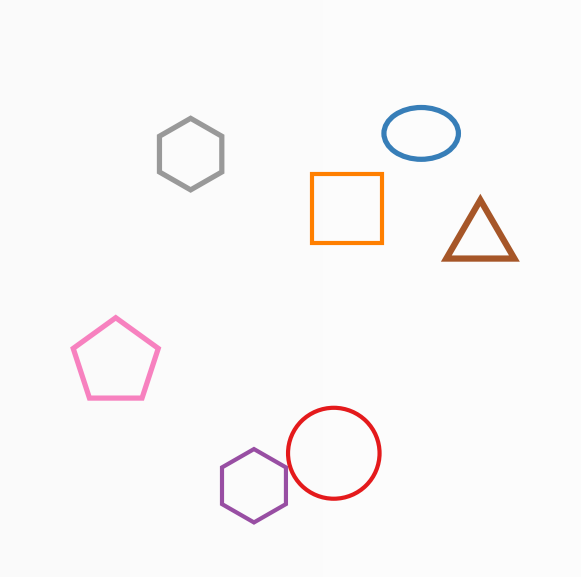[{"shape": "circle", "thickness": 2, "radius": 0.39, "center": [0.574, 0.214]}, {"shape": "oval", "thickness": 2.5, "radius": 0.32, "center": [0.725, 0.768]}, {"shape": "hexagon", "thickness": 2, "radius": 0.32, "center": [0.437, 0.158]}, {"shape": "square", "thickness": 2, "radius": 0.3, "center": [0.597, 0.639]}, {"shape": "triangle", "thickness": 3, "radius": 0.34, "center": [0.826, 0.585]}, {"shape": "pentagon", "thickness": 2.5, "radius": 0.38, "center": [0.199, 0.372]}, {"shape": "hexagon", "thickness": 2.5, "radius": 0.31, "center": [0.328, 0.732]}]